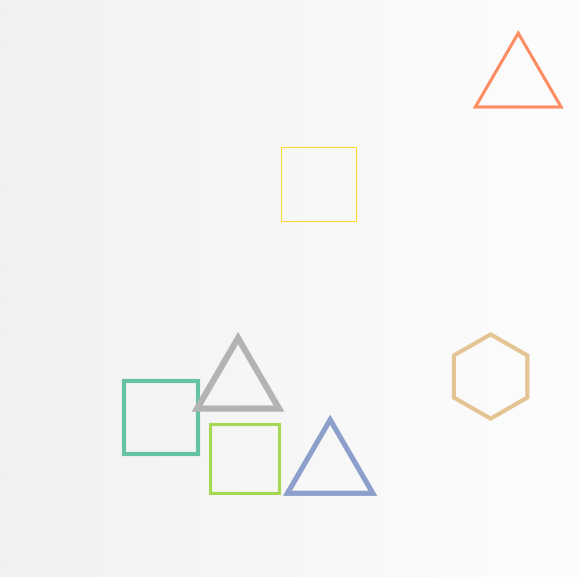[{"shape": "square", "thickness": 2, "radius": 0.32, "center": [0.276, 0.276]}, {"shape": "triangle", "thickness": 1.5, "radius": 0.43, "center": [0.892, 0.856]}, {"shape": "triangle", "thickness": 2.5, "radius": 0.42, "center": [0.568, 0.187]}, {"shape": "square", "thickness": 1.5, "radius": 0.3, "center": [0.421, 0.206]}, {"shape": "square", "thickness": 0.5, "radius": 0.32, "center": [0.548, 0.68]}, {"shape": "hexagon", "thickness": 2, "radius": 0.36, "center": [0.844, 0.347]}, {"shape": "triangle", "thickness": 3, "radius": 0.41, "center": [0.41, 0.332]}]